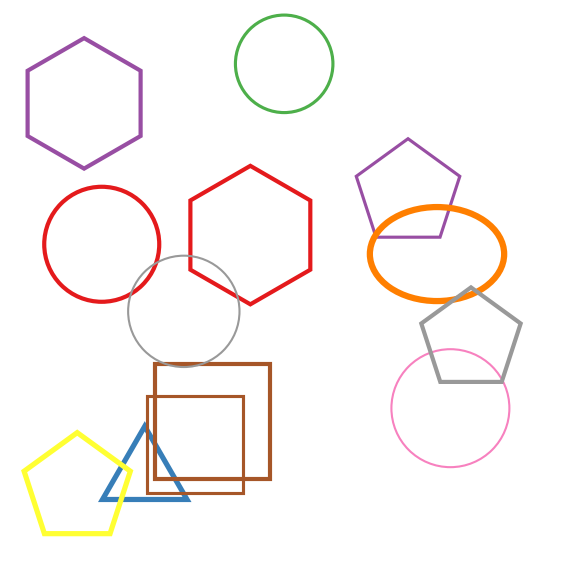[{"shape": "hexagon", "thickness": 2, "radius": 0.6, "center": [0.434, 0.592]}, {"shape": "circle", "thickness": 2, "radius": 0.5, "center": [0.176, 0.576]}, {"shape": "triangle", "thickness": 2.5, "radius": 0.42, "center": [0.251, 0.176]}, {"shape": "circle", "thickness": 1.5, "radius": 0.42, "center": [0.492, 0.889]}, {"shape": "pentagon", "thickness": 1.5, "radius": 0.47, "center": [0.707, 0.665]}, {"shape": "hexagon", "thickness": 2, "radius": 0.56, "center": [0.146, 0.82]}, {"shape": "oval", "thickness": 3, "radius": 0.58, "center": [0.757, 0.559]}, {"shape": "pentagon", "thickness": 2.5, "radius": 0.48, "center": [0.134, 0.153]}, {"shape": "square", "thickness": 2, "radius": 0.5, "center": [0.367, 0.27]}, {"shape": "square", "thickness": 1.5, "radius": 0.42, "center": [0.338, 0.229]}, {"shape": "circle", "thickness": 1, "radius": 0.51, "center": [0.78, 0.292]}, {"shape": "pentagon", "thickness": 2, "radius": 0.45, "center": [0.816, 0.411]}, {"shape": "circle", "thickness": 1, "radius": 0.48, "center": [0.318, 0.46]}]